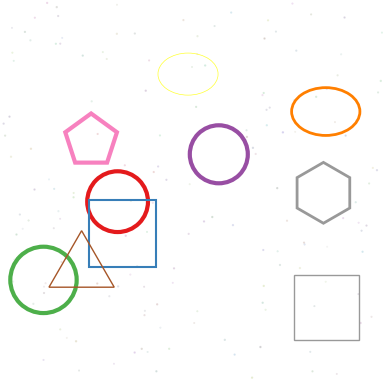[{"shape": "circle", "thickness": 3, "radius": 0.39, "center": [0.305, 0.476]}, {"shape": "square", "thickness": 1.5, "radius": 0.43, "center": [0.319, 0.394]}, {"shape": "circle", "thickness": 3, "radius": 0.43, "center": [0.113, 0.273]}, {"shape": "circle", "thickness": 3, "radius": 0.38, "center": [0.568, 0.599]}, {"shape": "oval", "thickness": 2, "radius": 0.44, "center": [0.846, 0.71]}, {"shape": "oval", "thickness": 0.5, "radius": 0.39, "center": [0.488, 0.808]}, {"shape": "triangle", "thickness": 1, "radius": 0.49, "center": [0.212, 0.303]}, {"shape": "pentagon", "thickness": 3, "radius": 0.35, "center": [0.237, 0.635]}, {"shape": "square", "thickness": 1, "radius": 0.42, "center": [0.847, 0.201]}, {"shape": "hexagon", "thickness": 2, "radius": 0.4, "center": [0.84, 0.499]}]